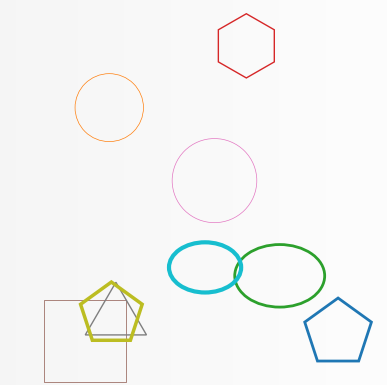[{"shape": "pentagon", "thickness": 2, "radius": 0.45, "center": [0.872, 0.135]}, {"shape": "circle", "thickness": 0.5, "radius": 0.44, "center": [0.282, 0.72]}, {"shape": "oval", "thickness": 2, "radius": 0.58, "center": [0.722, 0.284]}, {"shape": "hexagon", "thickness": 1, "radius": 0.42, "center": [0.636, 0.881]}, {"shape": "square", "thickness": 0.5, "radius": 0.53, "center": [0.219, 0.115]}, {"shape": "circle", "thickness": 0.5, "radius": 0.55, "center": [0.553, 0.531]}, {"shape": "triangle", "thickness": 1, "radius": 0.46, "center": [0.299, 0.176]}, {"shape": "pentagon", "thickness": 2.5, "radius": 0.42, "center": [0.287, 0.184]}, {"shape": "oval", "thickness": 3, "radius": 0.47, "center": [0.529, 0.305]}]